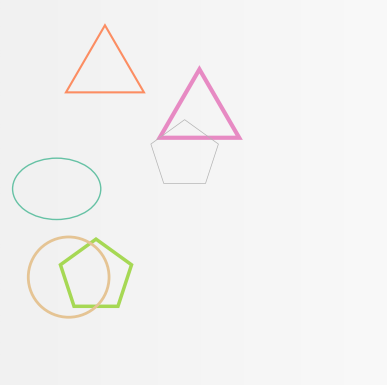[{"shape": "oval", "thickness": 1, "radius": 0.57, "center": [0.146, 0.51]}, {"shape": "triangle", "thickness": 1.5, "radius": 0.58, "center": [0.271, 0.818]}, {"shape": "triangle", "thickness": 3, "radius": 0.59, "center": [0.515, 0.701]}, {"shape": "pentagon", "thickness": 2.5, "radius": 0.48, "center": [0.248, 0.282]}, {"shape": "circle", "thickness": 2, "radius": 0.52, "center": [0.177, 0.28]}, {"shape": "pentagon", "thickness": 0.5, "radius": 0.46, "center": [0.476, 0.598]}]